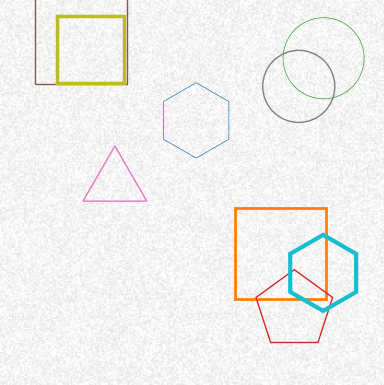[{"shape": "hexagon", "thickness": 0.5, "radius": 0.49, "center": [0.51, 0.687]}, {"shape": "square", "thickness": 2, "radius": 0.59, "center": [0.729, 0.342]}, {"shape": "circle", "thickness": 0.5, "radius": 0.53, "center": [0.841, 0.849]}, {"shape": "pentagon", "thickness": 1, "radius": 0.52, "center": [0.764, 0.195]}, {"shape": "square", "thickness": 1, "radius": 0.6, "center": [0.211, 0.9]}, {"shape": "triangle", "thickness": 1, "radius": 0.48, "center": [0.298, 0.525]}, {"shape": "circle", "thickness": 1, "radius": 0.47, "center": [0.776, 0.776]}, {"shape": "square", "thickness": 2.5, "radius": 0.44, "center": [0.236, 0.872]}, {"shape": "hexagon", "thickness": 3, "radius": 0.49, "center": [0.839, 0.291]}]